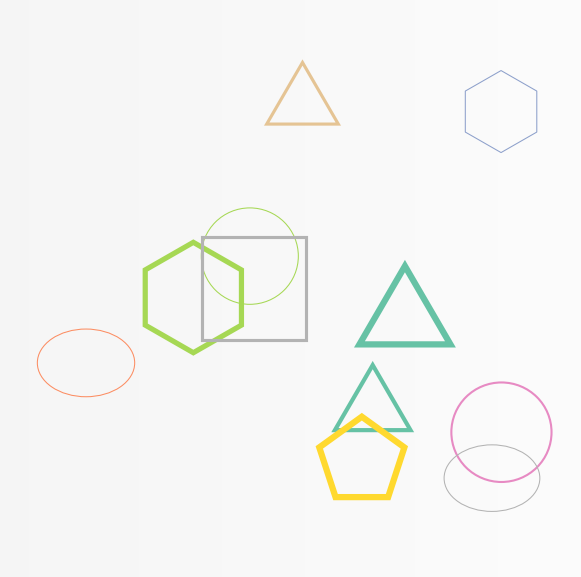[{"shape": "triangle", "thickness": 3, "radius": 0.45, "center": [0.697, 0.448]}, {"shape": "triangle", "thickness": 2, "radius": 0.38, "center": [0.641, 0.292]}, {"shape": "oval", "thickness": 0.5, "radius": 0.42, "center": [0.148, 0.371]}, {"shape": "hexagon", "thickness": 0.5, "radius": 0.36, "center": [0.862, 0.806]}, {"shape": "circle", "thickness": 1, "radius": 0.43, "center": [0.863, 0.251]}, {"shape": "hexagon", "thickness": 2.5, "radius": 0.48, "center": [0.333, 0.484]}, {"shape": "circle", "thickness": 0.5, "radius": 0.42, "center": [0.43, 0.556]}, {"shape": "pentagon", "thickness": 3, "radius": 0.38, "center": [0.623, 0.201]}, {"shape": "triangle", "thickness": 1.5, "radius": 0.36, "center": [0.52, 0.82]}, {"shape": "square", "thickness": 1.5, "radius": 0.45, "center": [0.438, 0.5]}, {"shape": "oval", "thickness": 0.5, "radius": 0.41, "center": [0.846, 0.171]}]